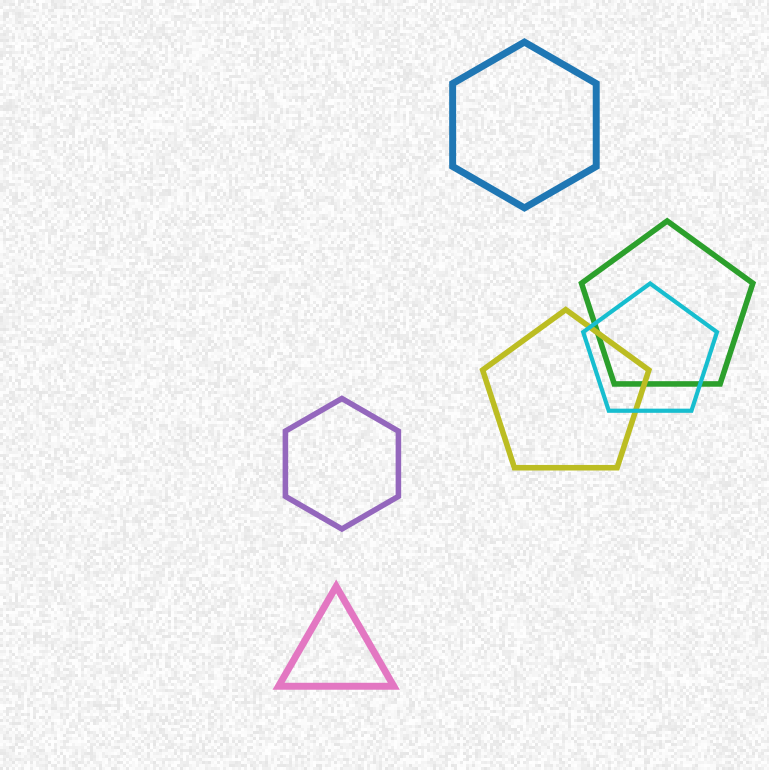[{"shape": "hexagon", "thickness": 2.5, "radius": 0.54, "center": [0.681, 0.838]}, {"shape": "pentagon", "thickness": 2, "radius": 0.58, "center": [0.866, 0.596]}, {"shape": "hexagon", "thickness": 2, "radius": 0.42, "center": [0.444, 0.398]}, {"shape": "triangle", "thickness": 2.5, "radius": 0.43, "center": [0.437, 0.152]}, {"shape": "pentagon", "thickness": 2, "radius": 0.57, "center": [0.735, 0.484]}, {"shape": "pentagon", "thickness": 1.5, "radius": 0.46, "center": [0.844, 0.54]}]